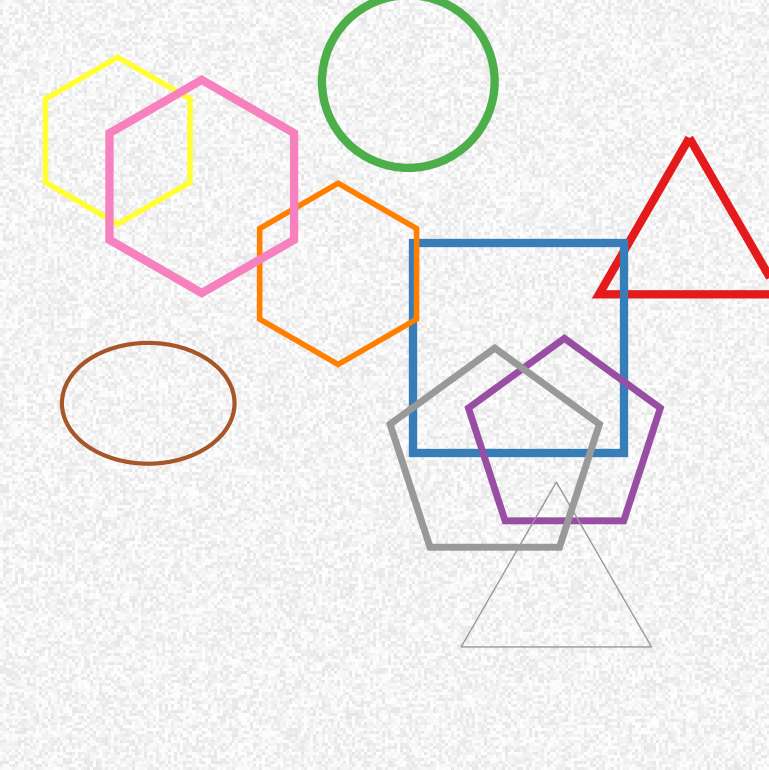[{"shape": "triangle", "thickness": 3, "radius": 0.68, "center": [0.895, 0.685]}, {"shape": "square", "thickness": 3, "radius": 0.68, "center": [0.673, 0.548]}, {"shape": "circle", "thickness": 3, "radius": 0.56, "center": [0.53, 0.894]}, {"shape": "pentagon", "thickness": 2.5, "radius": 0.66, "center": [0.733, 0.43]}, {"shape": "hexagon", "thickness": 2, "radius": 0.59, "center": [0.439, 0.644]}, {"shape": "hexagon", "thickness": 2, "radius": 0.54, "center": [0.153, 0.817]}, {"shape": "oval", "thickness": 1.5, "radius": 0.56, "center": [0.192, 0.476]}, {"shape": "hexagon", "thickness": 3, "radius": 0.69, "center": [0.262, 0.758]}, {"shape": "triangle", "thickness": 0.5, "radius": 0.71, "center": [0.723, 0.231]}, {"shape": "pentagon", "thickness": 2.5, "radius": 0.71, "center": [0.643, 0.405]}]